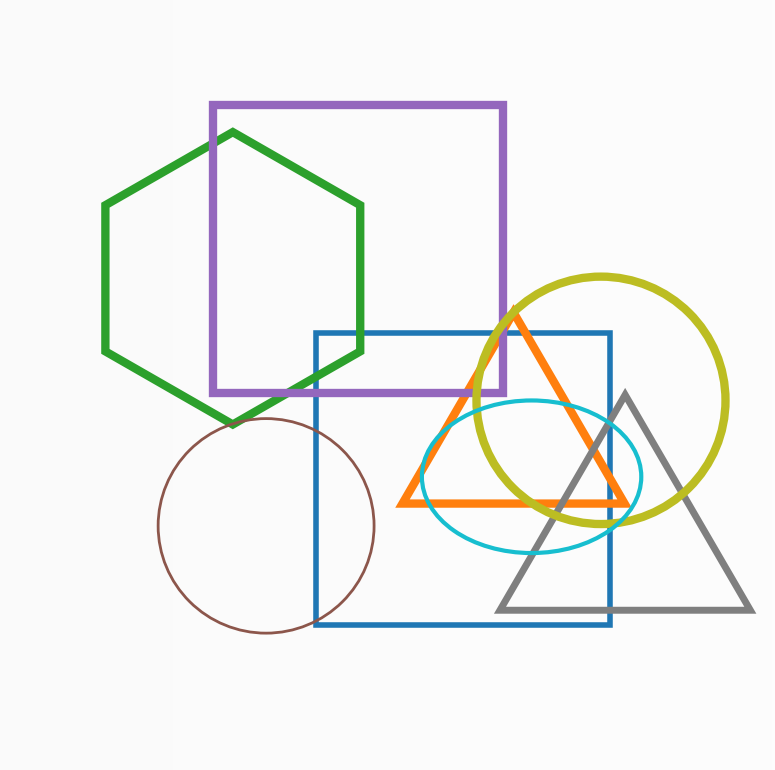[{"shape": "square", "thickness": 2, "radius": 0.95, "center": [0.598, 0.378]}, {"shape": "triangle", "thickness": 3, "radius": 0.83, "center": [0.663, 0.429]}, {"shape": "hexagon", "thickness": 3, "radius": 0.95, "center": [0.3, 0.639]}, {"shape": "square", "thickness": 3, "radius": 0.93, "center": [0.462, 0.676]}, {"shape": "circle", "thickness": 1, "radius": 0.7, "center": [0.343, 0.317]}, {"shape": "triangle", "thickness": 2.5, "radius": 0.93, "center": [0.807, 0.301]}, {"shape": "circle", "thickness": 3, "radius": 0.8, "center": [0.775, 0.48]}, {"shape": "oval", "thickness": 1.5, "radius": 0.71, "center": [0.686, 0.381]}]